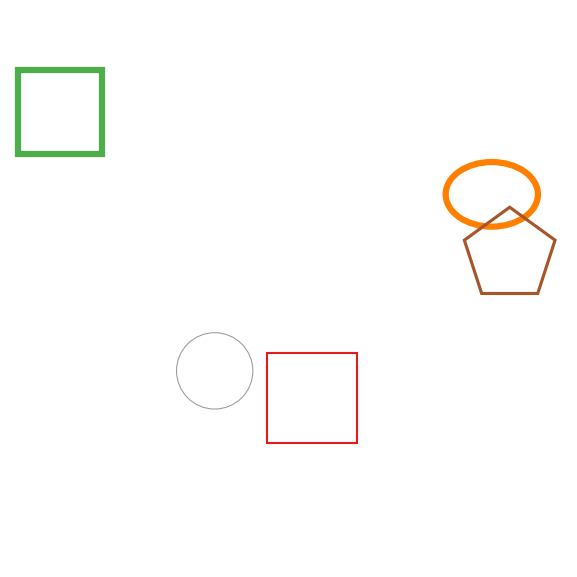[{"shape": "square", "thickness": 1, "radius": 0.39, "center": [0.54, 0.31]}, {"shape": "square", "thickness": 3, "radius": 0.36, "center": [0.104, 0.805]}, {"shape": "oval", "thickness": 3, "radius": 0.4, "center": [0.852, 0.663]}, {"shape": "pentagon", "thickness": 1.5, "radius": 0.41, "center": [0.883, 0.558]}, {"shape": "circle", "thickness": 0.5, "radius": 0.33, "center": [0.372, 0.357]}]